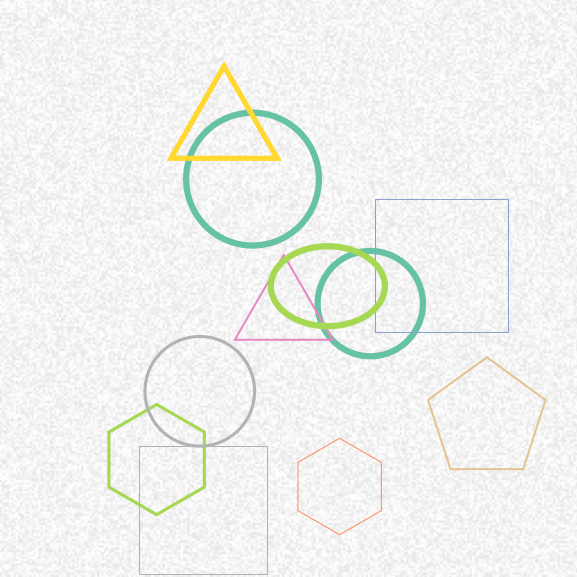[{"shape": "circle", "thickness": 3, "radius": 0.46, "center": [0.641, 0.473]}, {"shape": "circle", "thickness": 3, "radius": 0.57, "center": [0.437, 0.689]}, {"shape": "hexagon", "thickness": 0.5, "radius": 0.42, "center": [0.588, 0.157]}, {"shape": "square", "thickness": 0.5, "radius": 0.58, "center": [0.764, 0.539]}, {"shape": "triangle", "thickness": 1, "radius": 0.49, "center": [0.491, 0.46]}, {"shape": "oval", "thickness": 3, "radius": 0.49, "center": [0.568, 0.504]}, {"shape": "hexagon", "thickness": 1.5, "radius": 0.48, "center": [0.271, 0.203]}, {"shape": "triangle", "thickness": 2.5, "radius": 0.53, "center": [0.388, 0.778]}, {"shape": "pentagon", "thickness": 1, "radius": 0.54, "center": [0.843, 0.273]}, {"shape": "square", "thickness": 0.5, "radius": 0.55, "center": [0.351, 0.117]}, {"shape": "circle", "thickness": 1.5, "radius": 0.47, "center": [0.346, 0.322]}]